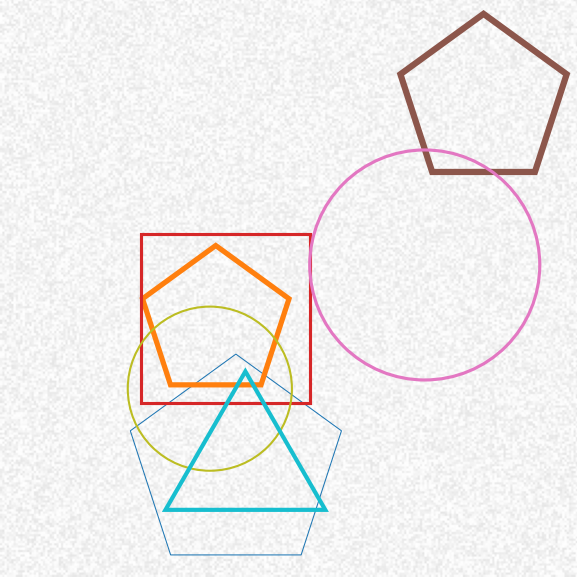[{"shape": "pentagon", "thickness": 0.5, "radius": 0.96, "center": [0.408, 0.194]}, {"shape": "pentagon", "thickness": 2.5, "radius": 0.67, "center": [0.374, 0.441]}, {"shape": "square", "thickness": 1.5, "radius": 0.73, "center": [0.39, 0.448]}, {"shape": "pentagon", "thickness": 3, "radius": 0.76, "center": [0.837, 0.824]}, {"shape": "circle", "thickness": 1.5, "radius": 1.0, "center": [0.736, 0.54]}, {"shape": "circle", "thickness": 1, "radius": 0.71, "center": [0.363, 0.326]}, {"shape": "triangle", "thickness": 2, "radius": 0.8, "center": [0.425, 0.196]}]